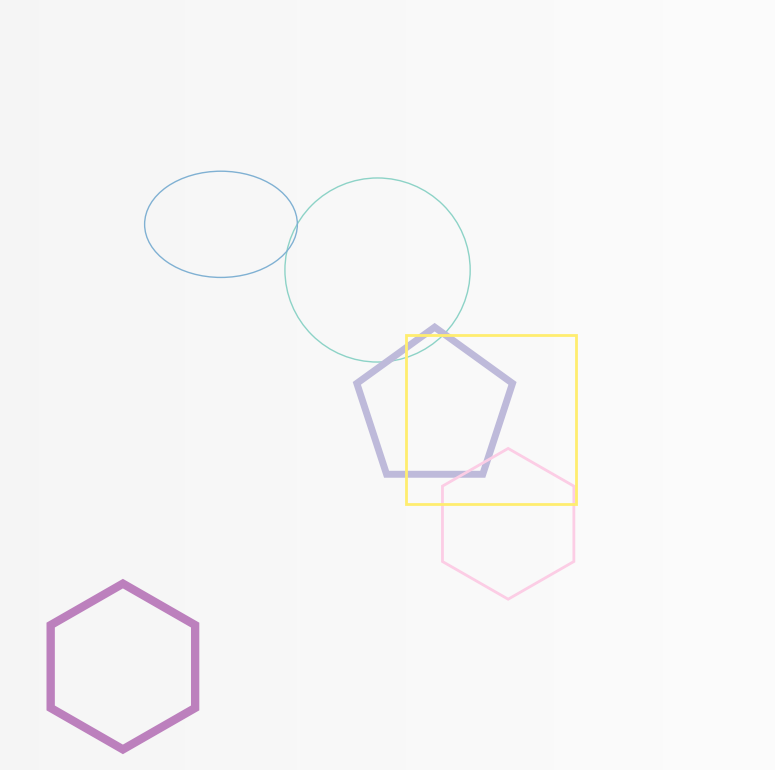[{"shape": "circle", "thickness": 0.5, "radius": 0.6, "center": [0.487, 0.649]}, {"shape": "pentagon", "thickness": 2.5, "radius": 0.53, "center": [0.561, 0.469]}, {"shape": "oval", "thickness": 0.5, "radius": 0.49, "center": [0.285, 0.709]}, {"shape": "hexagon", "thickness": 1, "radius": 0.49, "center": [0.656, 0.32]}, {"shape": "hexagon", "thickness": 3, "radius": 0.54, "center": [0.159, 0.134]}, {"shape": "square", "thickness": 1, "radius": 0.55, "center": [0.634, 0.455]}]